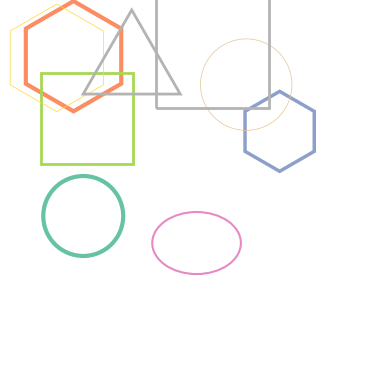[{"shape": "circle", "thickness": 3, "radius": 0.52, "center": [0.216, 0.439]}, {"shape": "hexagon", "thickness": 3, "radius": 0.72, "center": [0.191, 0.854]}, {"shape": "hexagon", "thickness": 2.5, "radius": 0.52, "center": [0.726, 0.659]}, {"shape": "oval", "thickness": 1.5, "radius": 0.58, "center": [0.511, 0.369]}, {"shape": "square", "thickness": 2, "radius": 0.6, "center": [0.227, 0.692]}, {"shape": "hexagon", "thickness": 0.5, "radius": 0.7, "center": [0.148, 0.85]}, {"shape": "circle", "thickness": 0.5, "radius": 0.59, "center": [0.64, 0.78]}, {"shape": "square", "thickness": 2, "radius": 0.74, "center": [0.552, 0.867]}, {"shape": "triangle", "thickness": 2, "radius": 0.73, "center": [0.342, 0.828]}]